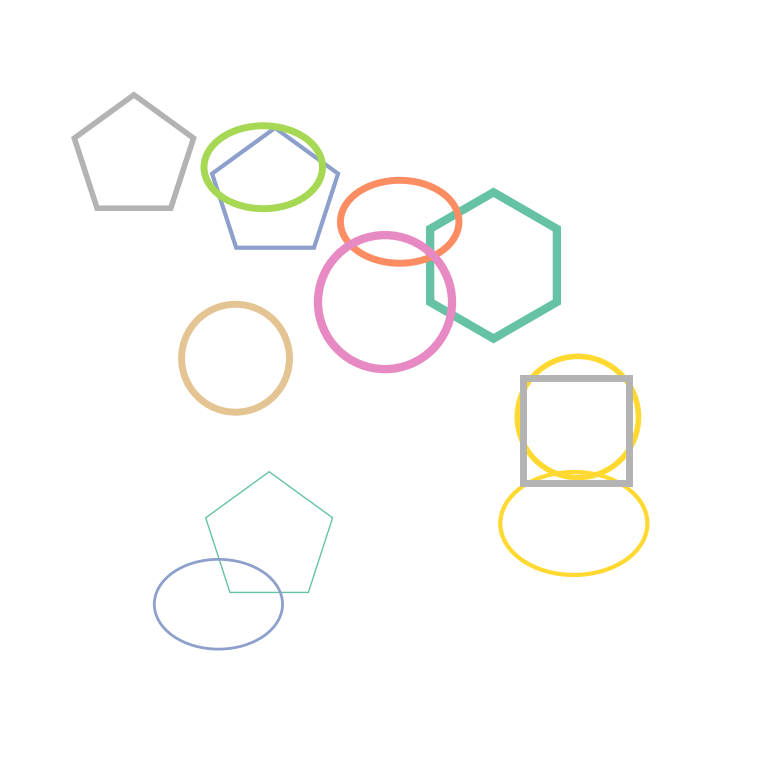[{"shape": "pentagon", "thickness": 0.5, "radius": 0.43, "center": [0.35, 0.301]}, {"shape": "hexagon", "thickness": 3, "radius": 0.48, "center": [0.641, 0.655]}, {"shape": "oval", "thickness": 2.5, "radius": 0.38, "center": [0.519, 0.712]}, {"shape": "pentagon", "thickness": 1.5, "radius": 0.43, "center": [0.357, 0.748]}, {"shape": "oval", "thickness": 1, "radius": 0.42, "center": [0.284, 0.215]}, {"shape": "circle", "thickness": 3, "radius": 0.44, "center": [0.5, 0.608]}, {"shape": "oval", "thickness": 2.5, "radius": 0.38, "center": [0.342, 0.783]}, {"shape": "oval", "thickness": 1.5, "radius": 0.48, "center": [0.745, 0.32]}, {"shape": "circle", "thickness": 2, "radius": 0.39, "center": [0.751, 0.459]}, {"shape": "circle", "thickness": 2.5, "radius": 0.35, "center": [0.306, 0.535]}, {"shape": "square", "thickness": 2.5, "radius": 0.34, "center": [0.748, 0.441]}, {"shape": "pentagon", "thickness": 2, "radius": 0.41, "center": [0.174, 0.795]}]